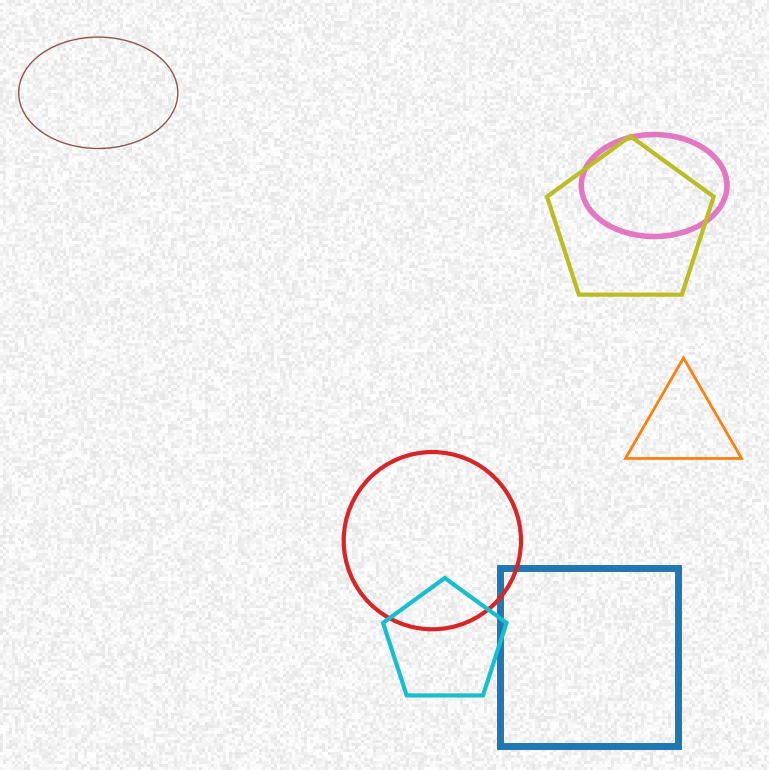[{"shape": "square", "thickness": 2.5, "radius": 0.58, "center": [0.765, 0.146]}, {"shape": "triangle", "thickness": 1, "radius": 0.44, "center": [0.888, 0.448]}, {"shape": "circle", "thickness": 1.5, "radius": 0.58, "center": [0.561, 0.298]}, {"shape": "oval", "thickness": 0.5, "radius": 0.52, "center": [0.128, 0.879]}, {"shape": "oval", "thickness": 2, "radius": 0.47, "center": [0.85, 0.759]}, {"shape": "pentagon", "thickness": 1.5, "radius": 0.57, "center": [0.819, 0.709]}, {"shape": "pentagon", "thickness": 1.5, "radius": 0.42, "center": [0.578, 0.165]}]